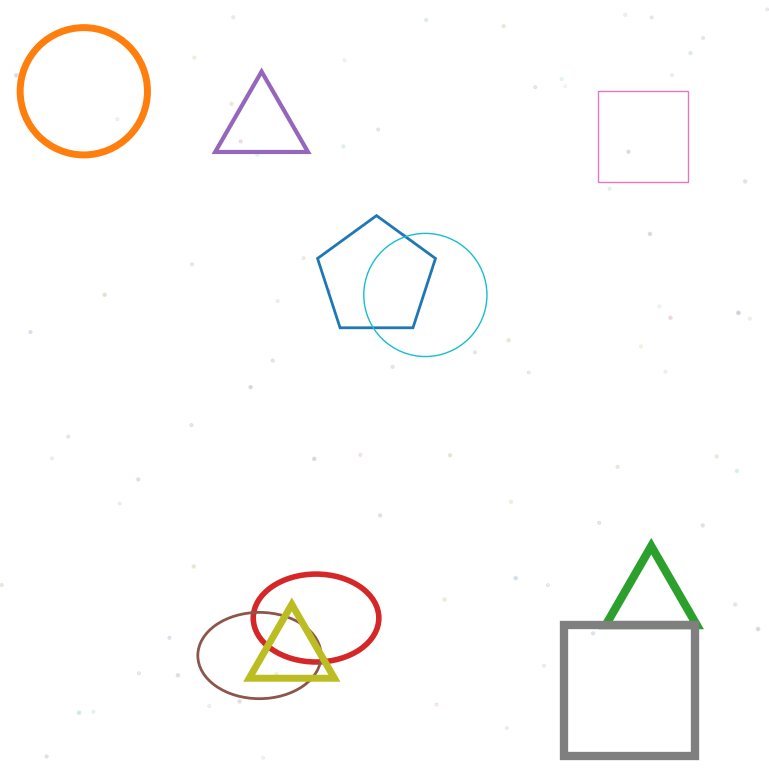[{"shape": "pentagon", "thickness": 1, "radius": 0.4, "center": [0.489, 0.639]}, {"shape": "circle", "thickness": 2.5, "radius": 0.41, "center": [0.109, 0.881]}, {"shape": "triangle", "thickness": 3, "radius": 0.34, "center": [0.846, 0.222]}, {"shape": "oval", "thickness": 2, "radius": 0.41, "center": [0.41, 0.197]}, {"shape": "triangle", "thickness": 1.5, "radius": 0.35, "center": [0.34, 0.837]}, {"shape": "oval", "thickness": 1, "radius": 0.4, "center": [0.337, 0.149]}, {"shape": "square", "thickness": 0.5, "radius": 0.29, "center": [0.835, 0.823]}, {"shape": "square", "thickness": 3, "radius": 0.42, "center": [0.818, 0.103]}, {"shape": "triangle", "thickness": 2.5, "radius": 0.32, "center": [0.379, 0.151]}, {"shape": "circle", "thickness": 0.5, "radius": 0.4, "center": [0.552, 0.617]}]